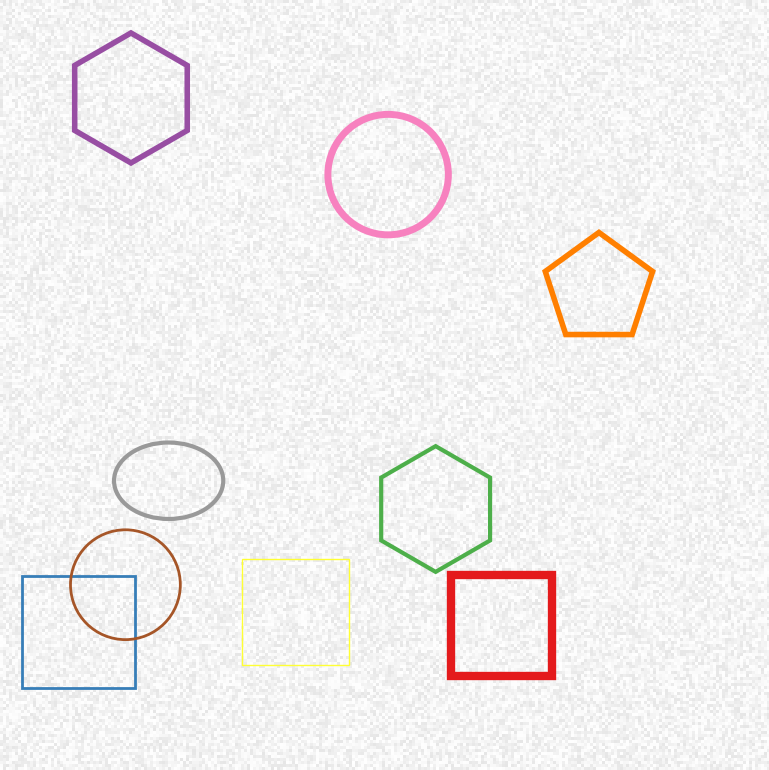[{"shape": "square", "thickness": 3, "radius": 0.33, "center": [0.651, 0.187]}, {"shape": "square", "thickness": 1, "radius": 0.36, "center": [0.102, 0.179]}, {"shape": "hexagon", "thickness": 1.5, "radius": 0.41, "center": [0.566, 0.339]}, {"shape": "hexagon", "thickness": 2, "radius": 0.42, "center": [0.17, 0.873]}, {"shape": "pentagon", "thickness": 2, "radius": 0.37, "center": [0.778, 0.625]}, {"shape": "square", "thickness": 0.5, "radius": 0.35, "center": [0.384, 0.205]}, {"shape": "circle", "thickness": 1, "radius": 0.36, "center": [0.163, 0.241]}, {"shape": "circle", "thickness": 2.5, "radius": 0.39, "center": [0.504, 0.773]}, {"shape": "oval", "thickness": 1.5, "radius": 0.35, "center": [0.219, 0.376]}]